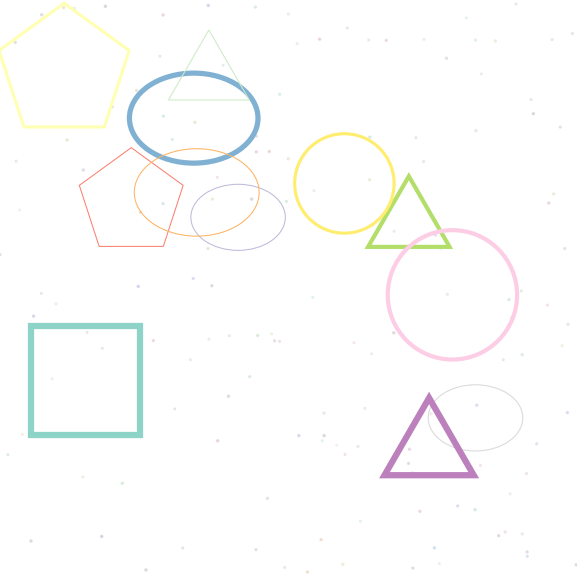[{"shape": "square", "thickness": 3, "radius": 0.47, "center": [0.148, 0.34]}, {"shape": "pentagon", "thickness": 1.5, "radius": 0.59, "center": [0.111, 0.875]}, {"shape": "oval", "thickness": 0.5, "radius": 0.41, "center": [0.412, 0.623]}, {"shape": "pentagon", "thickness": 0.5, "radius": 0.47, "center": [0.227, 0.649]}, {"shape": "oval", "thickness": 2.5, "radius": 0.56, "center": [0.335, 0.795]}, {"shape": "oval", "thickness": 0.5, "radius": 0.54, "center": [0.341, 0.666]}, {"shape": "triangle", "thickness": 2, "radius": 0.41, "center": [0.708, 0.612]}, {"shape": "circle", "thickness": 2, "radius": 0.56, "center": [0.783, 0.489]}, {"shape": "oval", "thickness": 0.5, "radius": 0.41, "center": [0.823, 0.276]}, {"shape": "triangle", "thickness": 3, "radius": 0.45, "center": [0.743, 0.221]}, {"shape": "triangle", "thickness": 0.5, "radius": 0.4, "center": [0.362, 0.866]}, {"shape": "circle", "thickness": 1.5, "radius": 0.43, "center": [0.596, 0.681]}]